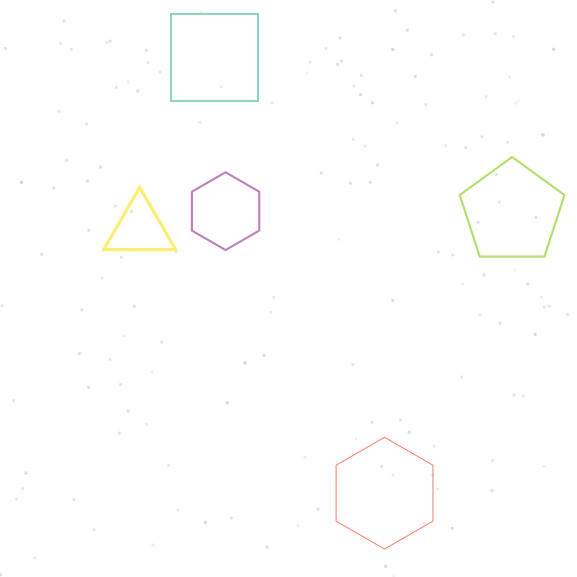[{"shape": "square", "thickness": 1, "radius": 0.37, "center": [0.371, 0.899]}, {"shape": "hexagon", "thickness": 0.5, "radius": 0.48, "center": [0.666, 0.145]}, {"shape": "pentagon", "thickness": 1, "radius": 0.48, "center": [0.887, 0.632]}, {"shape": "hexagon", "thickness": 1, "radius": 0.34, "center": [0.391, 0.634]}, {"shape": "triangle", "thickness": 1.5, "radius": 0.36, "center": [0.242, 0.603]}]